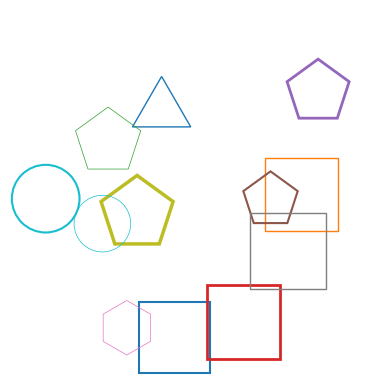[{"shape": "triangle", "thickness": 1, "radius": 0.44, "center": [0.42, 0.714]}, {"shape": "square", "thickness": 1.5, "radius": 0.46, "center": [0.453, 0.123]}, {"shape": "square", "thickness": 1, "radius": 0.47, "center": [0.784, 0.495]}, {"shape": "pentagon", "thickness": 0.5, "radius": 0.45, "center": [0.281, 0.633]}, {"shape": "square", "thickness": 2, "radius": 0.48, "center": [0.632, 0.164]}, {"shape": "pentagon", "thickness": 2, "radius": 0.42, "center": [0.826, 0.762]}, {"shape": "pentagon", "thickness": 1.5, "radius": 0.37, "center": [0.703, 0.481]}, {"shape": "hexagon", "thickness": 0.5, "radius": 0.35, "center": [0.329, 0.149]}, {"shape": "square", "thickness": 1, "radius": 0.5, "center": [0.749, 0.348]}, {"shape": "pentagon", "thickness": 2.5, "radius": 0.49, "center": [0.356, 0.446]}, {"shape": "circle", "thickness": 1.5, "radius": 0.44, "center": [0.119, 0.484]}, {"shape": "circle", "thickness": 0.5, "radius": 0.37, "center": [0.266, 0.419]}]